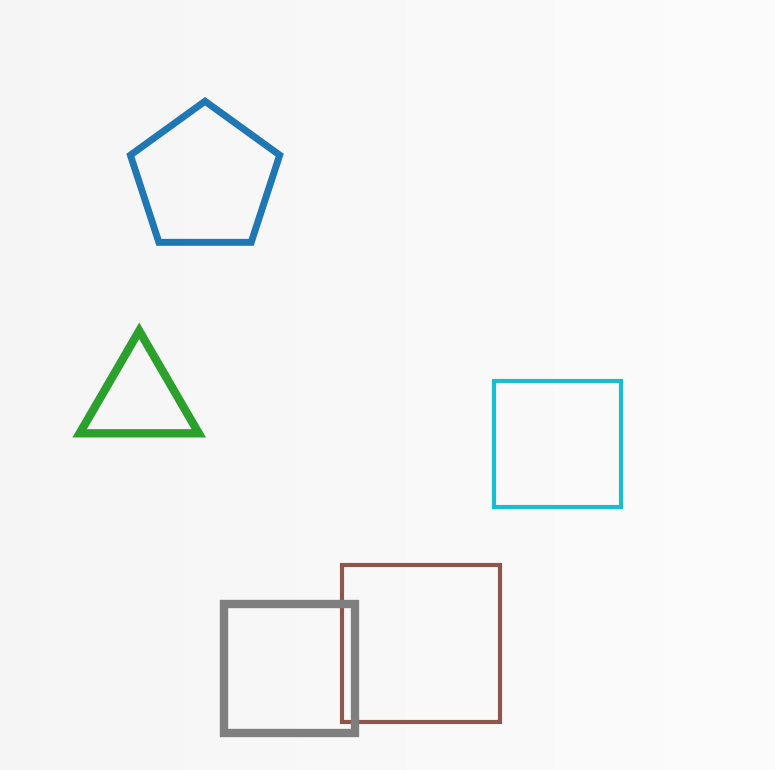[{"shape": "pentagon", "thickness": 2.5, "radius": 0.51, "center": [0.265, 0.767]}, {"shape": "triangle", "thickness": 3, "radius": 0.44, "center": [0.18, 0.482]}, {"shape": "square", "thickness": 1.5, "radius": 0.51, "center": [0.543, 0.164]}, {"shape": "square", "thickness": 3, "radius": 0.42, "center": [0.374, 0.132]}, {"shape": "square", "thickness": 1.5, "radius": 0.41, "center": [0.719, 0.423]}]